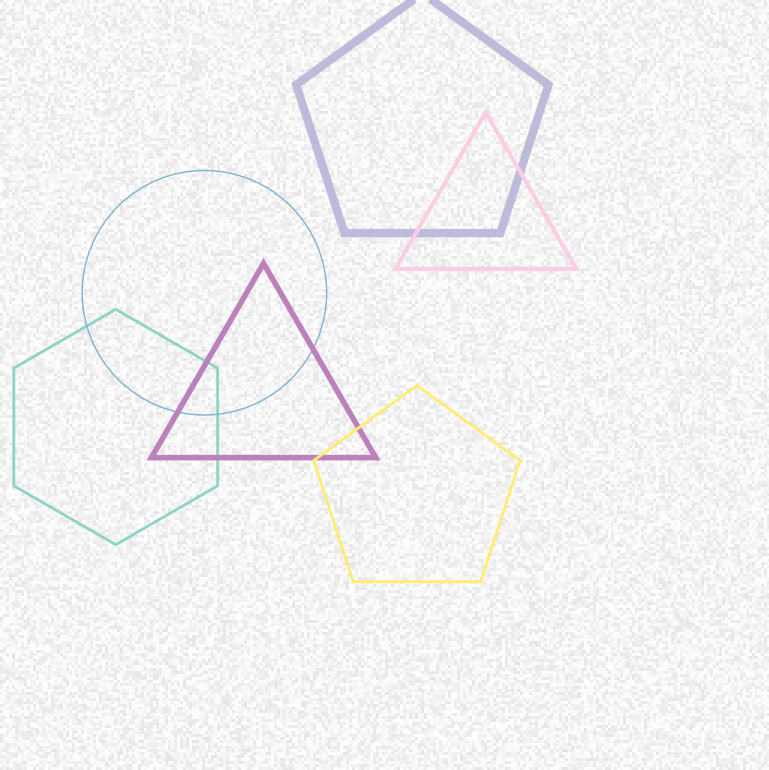[{"shape": "hexagon", "thickness": 1, "radius": 0.76, "center": [0.15, 0.445]}, {"shape": "pentagon", "thickness": 3, "radius": 0.86, "center": [0.548, 0.837]}, {"shape": "circle", "thickness": 0.5, "radius": 0.79, "center": [0.265, 0.62]}, {"shape": "triangle", "thickness": 1.5, "radius": 0.68, "center": [0.631, 0.719]}, {"shape": "triangle", "thickness": 2, "radius": 0.84, "center": [0.342, 0.49]}, {"shape": "pentagon", "thickness": 1, "radius": 0.7, "center": [0.541, 0.358]}]